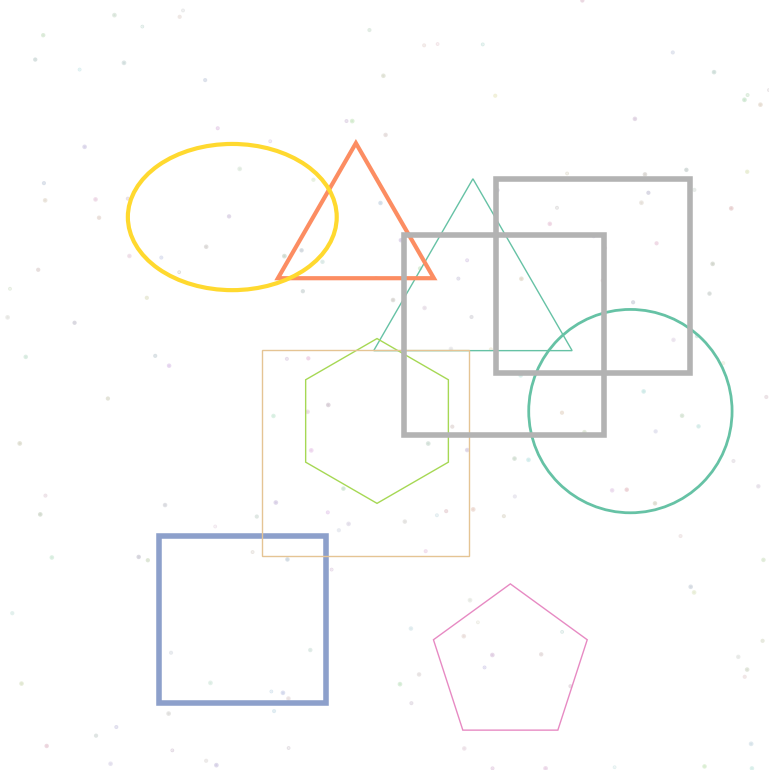[{"shape": "triangle", "thickness": 0.5, "radius": 0.74, "center": [0.614, 0.619]}, {"shape": "circle", "thickness": 1, "radius": 0.66, "center": [0.819, 0.466]}, {"shape": "triangle", "thickness": 1.5, "radius": 0.58, "center": [0.462, 0.697]}, {"shape": "square", "thickness": 2, "radius": 0.54, "center": [0.314, 0.195]}, {"shape": "pentagon", "thickness": 0.5, "radius": 0.52, "center": [0.663, 0.137]}, {"shape": "hexagon", "thickness": 0.5, "radius": 0.54, "center": [0.49, 0.453]}, {"shape": "oval", "thickness": 1.5, "radius": 0.68, "center": [0.302, 0.718]}, {"shape": "square", "thickness": 0.5, "radius": 0.67, "center": [0.475, 0.412]}, {"shape": "square", "thickness": 2, "radius": 0.65, "center": [0.655, 0.566]}, {"shape": "square", "thickness": 2, "radius": 0.63, "center": [0.771, 0.641]}]